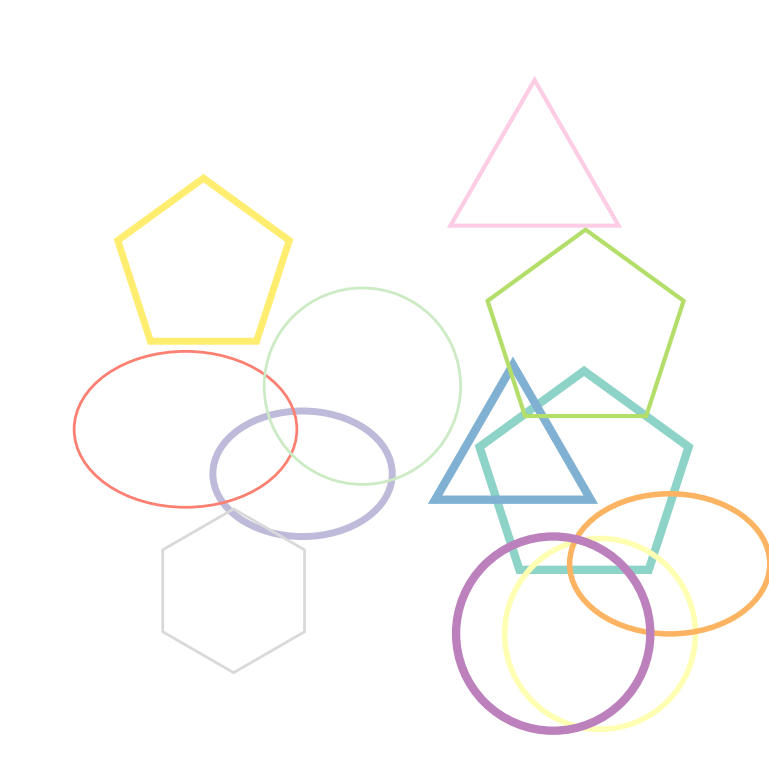[{"shape": "pentagon", "thickness": 3, "radius": 0.71, "center": [0.759, 0.375]}, {"shape": "circle", "thickness": 2, "radius": 0.62, "center": [0.779, 0.177]}, {"shape": "oval", "thickness": 2.5, "radius": 0.58, "center": [0.393, 0.385]}, {"shape": "oval", "thickness": 1, "radius": 0.72, "center": [0.241, 0.442]}, {"shape": "triangle", "thickness": 3, "radius": 0.58, "center": [0.666, 0.409]}, {"shape": "oval", "thickness": 2, "radius": 0.65, "center": [0.87, 0.268]}, {"shape": "pentagon", "thickness": 1.5, "radius": 0.67, "center": [0.761, 0.568]}, {"shape": "triangle", "thickness": 1.5, "radius": 0.63, "center": [0.694, 0.77]}, {"shape": "hexagon", "thickness": 1, "radius": 0.53, "center": [0.303, 0.233]}, {"shape": "circle", "thickness": 3, "radius": 0.63, "center": [0.718, 0.177]}, {"shape": "circle", "thickness": 1, "radius": 0.64, "center": [0.471, 0.498]}, {"shape": "pentagon", "thickness": 2.5, "radius": 0.59, "center": [0.264, 0.652]}]